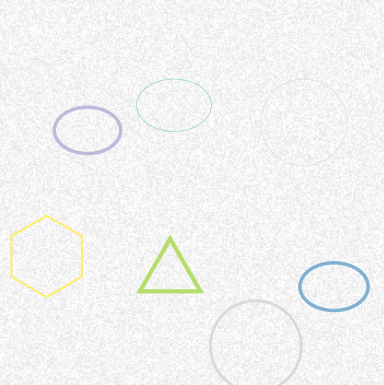[{"shape": "oval", "thickness": 0.5, "radius": 0.49, "center": [0.452, 0.727]}, {"shape": "oval", "thickness": 2.5, "radius": 0.43, "center": [0.227, 0.661]}, {"shape": "oval", "thickness": 2.5, "radius": 0.44, "center": [0.868, 0.255]}, {"shape": "triangle", "thickness": 3, "radius": 0.45, "center": [0.442, 0.289]}, {"shape": "circle", "thickness": 2, "radius": 0.59, "center": [0.664, 0.101]}, {"shape": "circle", "thickness": 0.5, "radius": 0.56, "center": [0.789, 0.682]}, {"shape": "hexagon", "thickness": 1.5, "radius": 0.53, "center": [0.121, 0.334]}]